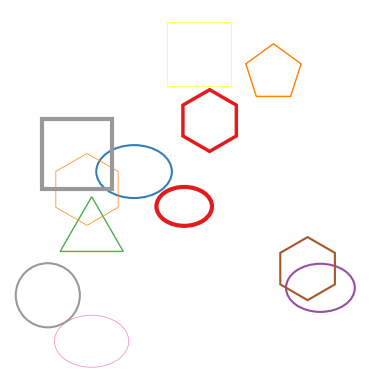[{"shape": "oval", "thickness": 3, "radius": 0.36, "center": [0.478, 0.464]}, {"shape": "hexagon", "thickness": 2.5, "radius": 0.4, "center": [0.545, 0.687]}, {"shape": "oval", "thickness": 1.5, "radius": 0.49, "center": [0.348, 0.554]}, {"shape": "triangle", "thickness": 1, "radius": 0.47, "center": [0.238, 0.394]}, {"shape": "oval", "thickness": 1.5, "radius": 0.45, "center": [0.832, 0.252]}, {"shape": "hexagon", "thickness": 0.5, "radius": 0.47, "center": [0.226, 0.508]}, {"shape": "pentagon", "thickness": 1, "radius": 0.38, "center": [0.71, 0.811]}, {"shape": "square", "thickness": 0.5, "radius": 0.42, "center": [0.517, 0.86]}, {"shape": "hexagon", "thickness": 1.5, "radius": 0.41, "center": [0.799, 0.302]}, {"shape": "oval", "thickness": 0.5, "radius": 0.48, "center": [0.238, 0.114]}, {"shape": "square", "thickness": 3, "radius": 0.46, "center": [0.2, 0.6]}, {"shape": "circle", "thickness": 1.5, "radius": 0.42, "center": [0.124, 0.233]}]